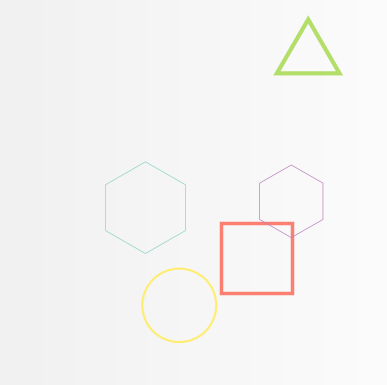[{"shape": "hexagon", "thickness": 0.5, "radius": 0.6, "center": [0.375, 0.461]}, {"shape": "square", "thickness": 2.5, "radius": 0.46, "center": [0.662, 0.329]}, {"shape": "triangle", "thickness": 3, "radius": 0.47, "center": [0.795, 0.856]}, {"shape": "hexagon", "thickness": 0.5, "radius": 0.47, "center": [0.752, 0.477]}, {"shape": "circle", "thickness": 1.5, "radius": 0.48, "center": [0.463, 0.207]}]